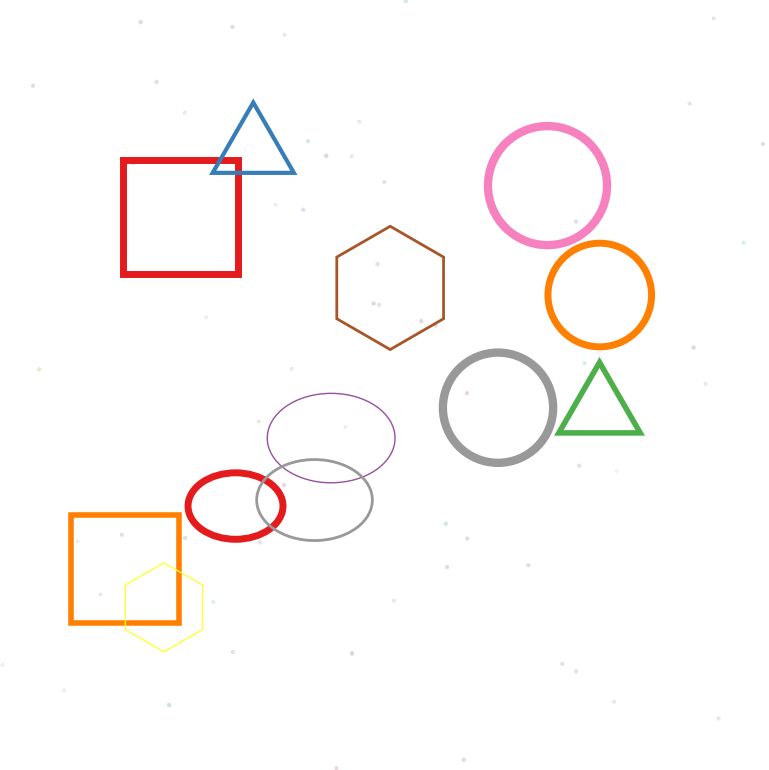[{"shape": "oval", "thickness": 2.5, "radius": 0.31, "center": [0.306, 0.343]}, {"shape": "square", "thickness": 2.5, "radius": 0.37, "center": [0.235, 0.718]}, {"shape": "triangle", "thickness": 1.5, "radius": 0.3, "center": [0.329, 0.806]}, {"shape": "triangle", "thickness": 2, "radius": 0.3, "center": [0.779, 0.468]}, {"shape": "oval", "thickness": 0.5, "radius": 0.41, "center": [0.43, 0.431]}, {"shape": "square", "thickness": 2, "radius": 0.35, "center": [0.162, 0.262]}, {"shape": "circle", "thickness": 2.5, "radius": 0.34, "center": [0.779, 0.617]}, {"shape": "hexagon", "thickness": 0.5, "radius": 0.29, "center": [0.213, 0.211]}, {"shape": "hexagon", "thickness": 1, "radius": 0.4, "center": [0.507, 0.626]}, {"shape": "circle", "thickness": 3, "radius": 0.39, "center": [0.711, 0.759]}, {"shape": "circle", "thickness": 3, "radius": 0.36, "center": [0.647, 0.47]}, {"shape": "oval", "thickness": 1, "radius": 0.38, "center": [0.408, 0.351]}]